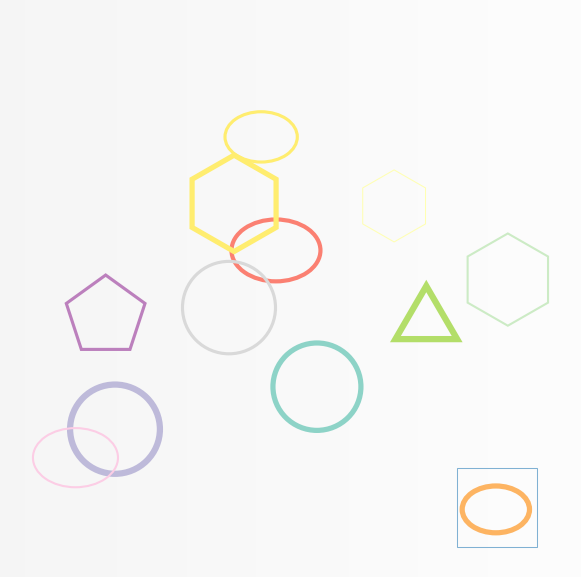[{"shape": "circle", "thickness": 2.5, "radius": 0.38, "center": [0.545, 0.33]}, {"shape": "hexagon", "thickness": 0.5, "radius": 0.31, "center": [0.678, 0.643]}, {"shape": "circle", "thickness": 3, "radius": 0.39, "center": [0.198, 0.256]}, {"shape": "oval", "thickness": 2, "radius": 0.38, "center": [0.475, 0.566]}, {"shape": "square", "thickness": 0.5, "radius": 0.34, "center": [0.855, 0.12]}, {"shape": "oval", "thickness": 2.5, "radius": 0.29, "center": [0.853, 0.117]}, {"shape": "triangle", "thickness": 3, "radius": 0.31, "center": [0.733, 0.443]}, {"shape": "oval", "thickness": 1, "radius": 0.37, "center": [0.13, 0.207]}, {"shape": "circle", "thickness": 1.5, "radius": 0.4, "center": [0.394, 0.467]}, {"shape": "pentagon", "thickness": 1.5, "radius": 0.36, "center": [0.182, 0.452]}, {"shape": "hexagon", "thickness": 1, "radius": 0.4, "center": [0.874, 0.515]}, {"shape": "oval", "thickness": 1.5, "radius": 0.31, "center": [0.449, 0.762]}, {"shape": "hexagon", "thickness": 2.5, "radius": 0.42, "center": [0.403, 0.647]}]